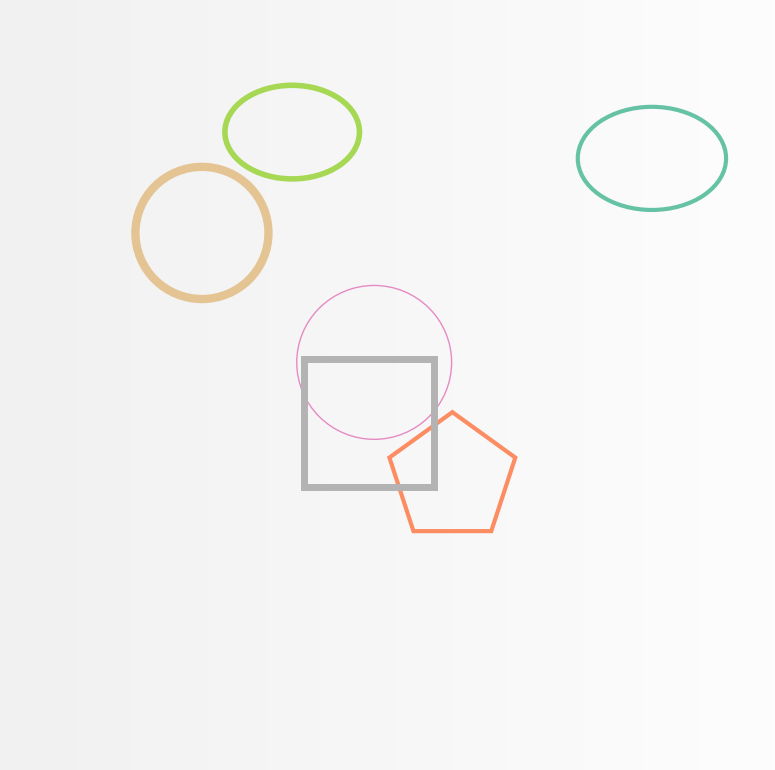[{"shape": "oval", "thickness": 1.5, "radius": 0.48, "center": [0.841, 0.794]}, {"shape": "pentagon", "thickness": 1.5, "radius": 0.43, "center": [0.584, 0.379]}, {"shape": "circle", "thickness": 0.5, "radius": 0.5, "center": [0.483, 0.529]}, {"shape": "oval", "thickness": 2, "radius": 0.43, "center": [0.377, 0.828]}, {"shape": "circle", "thickness": 3, "radius": 0.43, "center": [0.261, 0.697]}, {"shape": "square", "thickness": 2.5, "radius": 0.42, "center": [0.476, 0.451]}]